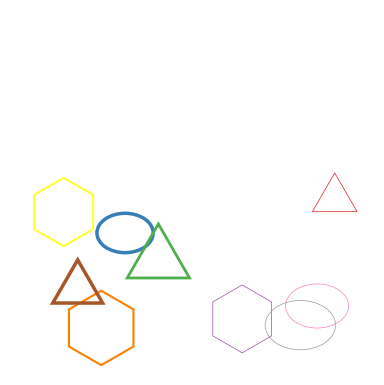[{"shape": "triangle", "thickness": 0.5, "radius": 0.34, "center": [0.869, 0.484]}, {"shape": "oval", "thickness": 2.5, "radius": 0.37, "center": [0.325, 0.395]}, {"shape": "triangle", "thickness": 2, "radius": 0.47, "center": [0.411, 0.325]}, {"shape": "hexagon", "thickness": 0.5, "radius": 0.44, "center": [0.629, 0.172]}, {"shape": "hexagon", "thickness": 1.5, "radius": 0.48, "center": [0.263, 0.148]}, {"shape": "hexagon", "thickness": 1.5, "radius": 0.44, "center": [0.165, 0.449]}, {"shape": "triangle", "thickness": 2.5, "radius": 0.37, "center": [0.202, 0.25]}, {"shape": "oval", "thickness": 0.5, "radius": 0.41, "center": [0.824, 0.205]}, {"shape": "oval", "thickness": 0.5, "radius": 0.46, "center": [0.78, 0.155]}]